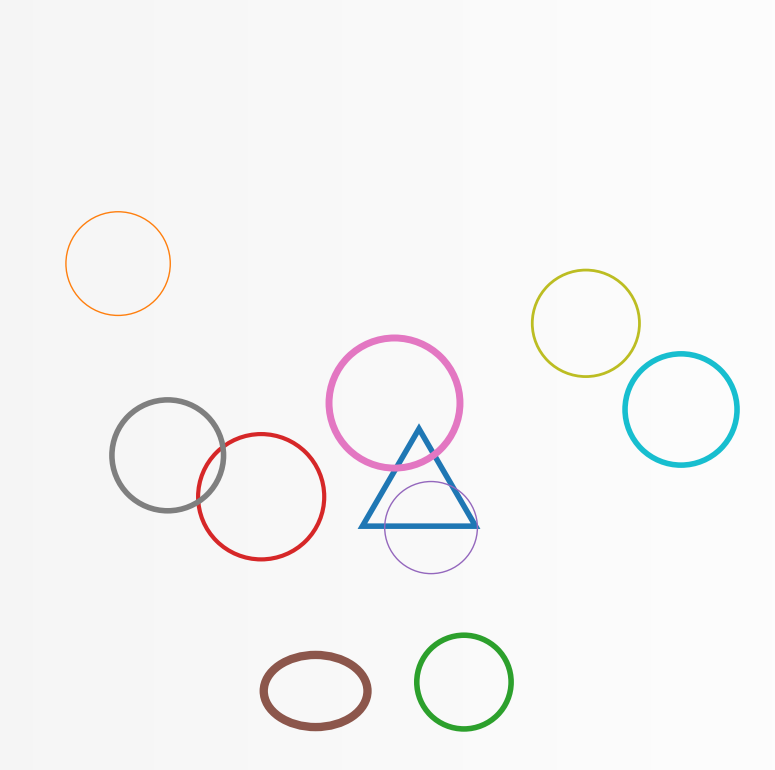[{"shape": "triangle", "thickness": 2, "radius": 0.42, "center": [0.541, 0.359]}, {"shape": "circle", "thickness": 0.5, "radius": 0.34, "center": [0.152, 0.658]}, {"shape": "circle", "thickness": 2, "radius": 0.3, "center": [0.599, 0.114]}, {"shape": "circle", "thickness": 1.5, "radius": 0.41, "center": [0.337, 0.355]}, {"shape": "circle", "thickness": 0.5, "radius": 0.3, "center": [0.556, 0.315]}, {"shape": "oval", "thickness": 3, "radius": 0.33, "center": [0.407, 0.103]}, {"shape": "circle", "thickness": 2.5, "radius": 0.42, "center": [0.509, 0.477]}, {"shape": "circle", "thickness": 2, "radius": 0.36, "center": [0.216, 0.409]}, {"shape": "circle", "thickness": 1, "radius": 0.35, "center": [0.756, 0.58]}, {"shape": "circle", "thickness": 2, "radius": 0.36, "center": [0.879, 0.468]}]